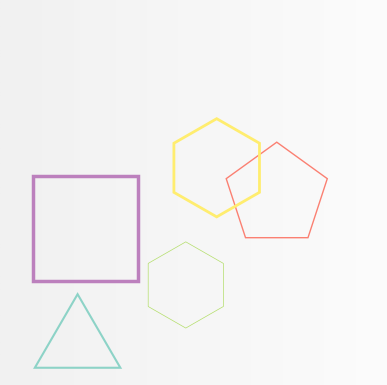[{"shape": "triangle", "thickness": 1.5, "radius": 0.64, "center": [0.2, 0.108]}, {"shape": "pentagon", "thickness": 1, "radius": 0.69, "center": [0.714, 0.494]}, {"shape": "hexagon", "thickness": 0.5, "radius": 0.56, "center": [0.479, 0.26]}, {"shape": "square", "thickness": 2.5, "radius": 0.68, "center": [0.22, 0.406]}, {"shape": "hexagon", "thickness": 2, "radius": 0.64, "center": [0.559, 0.564]}]